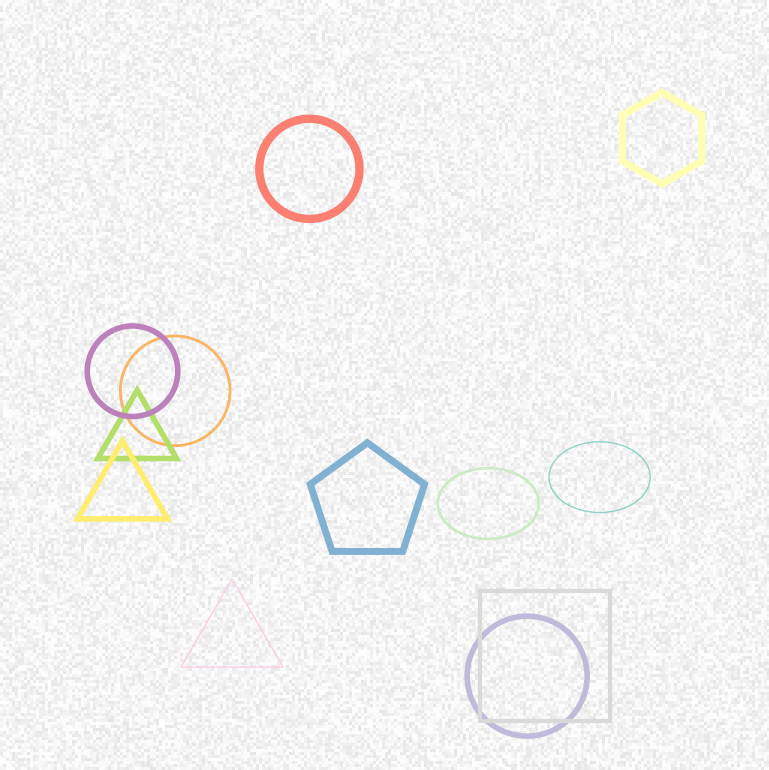[{"shape": "oval", "thickness": 0.5, "radius": 0.33, "center": [0.779, 0.38]}, {"shape": "hexagon", "thickness": 2.5, "radius": 0.3, "center": [0.86, 0.821]}, {"shape": "circle", "thickness": 2, "radius": 0.39, "center": [0.685, 0.122]}, {"shape": "circle", "thickness": 3, "radius": 0.33, "center": [0.402, 0.781]}, {"shape": "pentagon", "thickness": 2.5, "radius": 0.39, "center": [0.477, 0.347]}, {"shape": "circle", "thickness": 1, "radius": 0.36, "center": [0.228, 0.492]}, {"shape": "triangle", "thickness": 2, "radius": 0.3, "center": [0.178, 0.434]}, {"shape": "triangle", "thickness": 0.5, "radius": 0.38, "center": [0.301, 0.172]}, {"shape": "square", "thickness": 1.5, "radius": 0.42, "center": [0.708, 0.148]}, {"shape": "circle", "thickness": 2, "radius": 0.29, "center": [0.172, 0.518]}, {"shape": "oval", "thickness": 1, "radius": 0.33, "center": [0.634, 0.346]}, {"shape": "triangle", "thickness": 2, "radius": 0.34, "center": [0.159, 0.36]}]